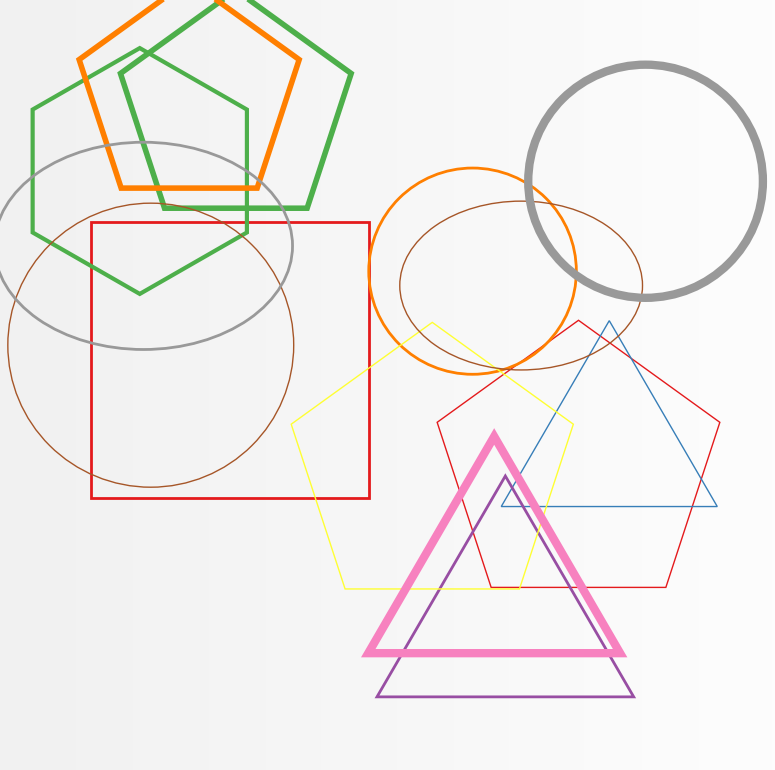[{"shape": "square", "thickness": 1, "radius": 0.9, "center": [0.296, 0.533]}, {"shape": "pentagon", "thickness": 0.5, "radius": 0.96, "center": [0.746, 0.392]}, {"shape": "triangle", "thickness": 0.5, "radius": 0.8, "center": [0.786, 0.423]}, {"shape": "hexagon", "thickness": 1.5, "radius": 0.8, "center": [0.18, 0.778]}, {"shape": "pentagon", "thickness": 2, "radius": 0.78, "center": [0.304, 0.856]}, {"shape": "triangle", "thickness": 1, "radius": 0.96, "center": [0.652, 0.191]}, {"shape": "circle", "thickness": 1, "radius": 0.67, "center": [0.61, 0.648]}, {"shape": "pentagon", "thickness": 2, "radius": 0.75, "center": [0.244, 0.876]}, {"shape": "pentagon", "thickness": 0.5, "radius": 0.96, "center": [0.558, 0.39]}, {"shape": "circle", "thickness": 0.5, "radius": 0.92, "center": [0.195, 0.552]}, {"shape": "oval", "thickness": 0.5, "radius": 0.78, "center": [0.672, 0.629]}, {"shape": "triangle", "thickness": 3, "radius": 0.94, "center": [0.638, 0.246]}, {"shape": "circle", "thickness": 3, "radius": 0.76, "center": [0.833, 0.765]}, {"shape": "oval", "thickness": 1, "radius": 0.96, "center": [0.185, 0.681]}]